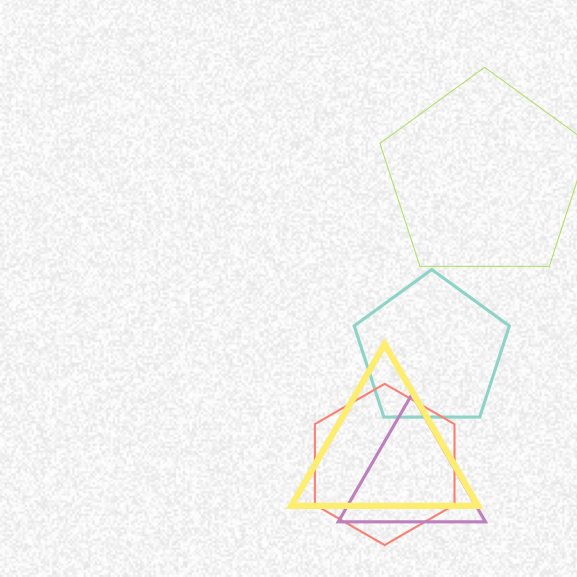[{"shape": "pentagon", "thickness": 1.5, "radius": 0.71, "center": [0.748, 0.391]}, {"shape": "hexagon", "thickness": 1, "radius": 0.7, "center": [0.666, 0.195]}, {"shape": "pentagon", "thickness": 0.5, "radius": 0.95, "center": [0.839, 0.692]}, {"shape": "triangle", "thickness": 1.5, "radius": 0.74, "center": [0.713, 0.169]}, {"shape": "triangle", "thickness": 3, "radius": 0.93, "center": [0.666, 0.217]}]